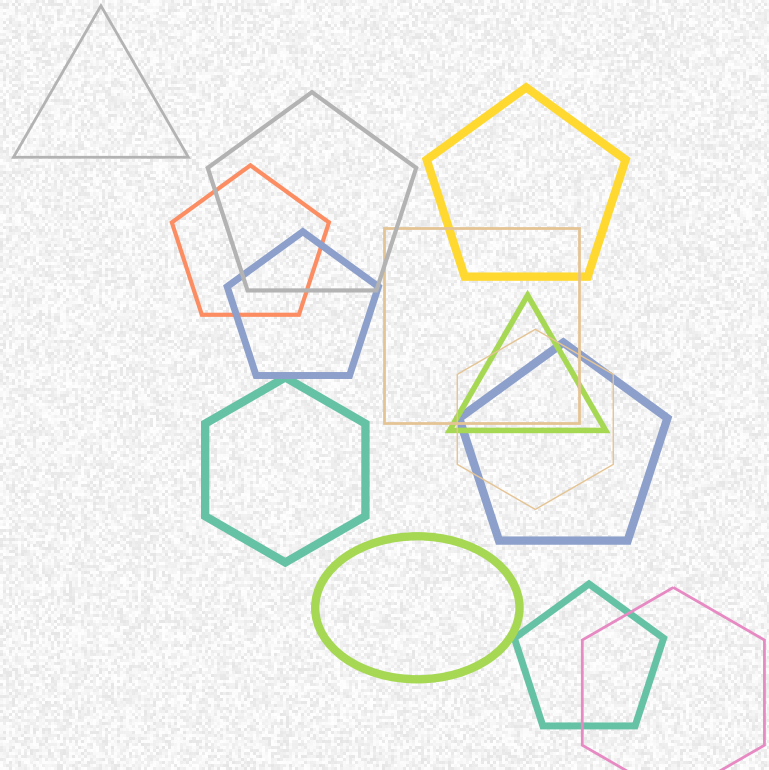[{"shape": "hexagon", "thickness": 3, "radius": 0.6, "center": [0.371, 0.39]}, {"shape": "pentagon", "thickness": 2.5, "radius": 0.51, "center": [0.765, 0.14]}, {"shape": "pentagon", "thickness": 1.5, "radius": 0.54, "center": [0.325, 0.678]}, {"shape": "pentagon", "thickness": 2.5, "radius": 0.52, "center": [0.393, 0.596]}, {"shape": "pentagon", "thickness": 3, "radius": 0.71, "center": [0.732, 0.413]}, {"shape": "hexagon", "thickness": 1, "radius": 0.68, "center": [0.874, 0.1]}, {"shape": "oval", "thickness": 3, "radius": 0.66, "center": [0.542, 0.211]}, {"shape": "triangle", "thickness": 2, "radius": 0.59, "center": [0.685, 0.5]}, {"shape": "pentagon", "thickness": 3, "radius": 0.68, "center": [0.683, 0.751]}, {"shape": "hexagon", "thickness": 0.5, "radius": 0.58, "center": [0.695, 0.455]}, {"shape": "square", "thickness": 1, "radius": 0.63, "center": [0.625, 0.578]}, {"shape": "pentagon", "thickness": 1.5, "radius": 0.71, "center": [0.405, 0.738]}, {"shape": "triangle", "thickness": 1, "radius": 0.66, "center": [0.131, 0.861]}]